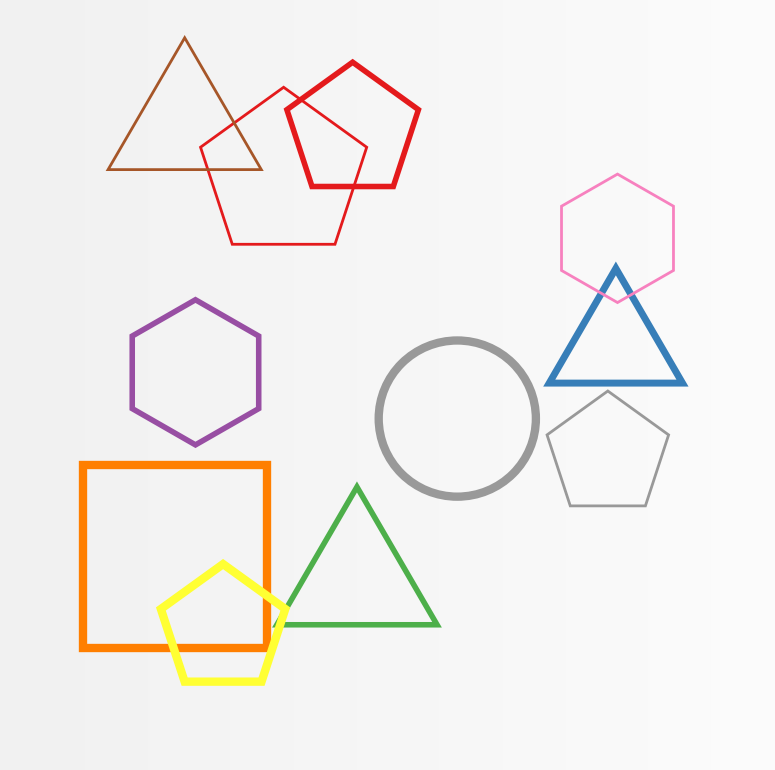[{"shape": "pentagon", "thickness": 1, "radius": 0.56, "center": [0.366, 0.774]}, {"shape": "pentagon", "thickness": 2, "radius": 0.45, "center": [0.455, 0.83]}, {"shape": "triangle", "thickness": 2.5, "radius": 0.5, "center": [0.795, 0.552]}, {"shape": "triangle", "thickness": 2, "radius": 0.6, "center": [0.461, 0.248]}, {"shape": "hexagon", "thickness": 2, "radius": 0.47, "center": [0.252, 0.516]}, {"shape": "square", "thickness": 3, "radius": 0.59, "center": [0.226, 0.277]}, {"shape": "pentagon", "thickness": 3, "radius": 0.42, "center": [0.288, 0.183]}, {"shape": "triangle", "thickness": 1, "radius": 0.57, "center": [0.238, 0.837]}, {"shape": "hexagon", "thickness": 1, "radius": 0.42, "center": [0.797, 0.69]}, {"shape": "pentagon", "thickness": 1, "radius": 0.41, "center": [0.784, 0.41]}, {"shape": "circle", "thickness": 3, "radius": 0.51, "center": [0.59, 0.456]}]